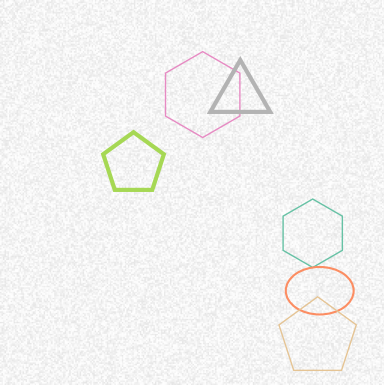[{"shape": "hexagon", "thickness": 1, "radius": 0.44, "center": [0.812, 0.394]}, {"shape": "oval", "thickness": 1.5, "radius": 0.44, "center": [0.83, 0.245]}, {"shape": "hexagon", "thickness": 1, "radius": 0.56, "center": [0.526, 0.754]}, {"shape": "pentagon", "thickness": 3, "radius": 0.41, "center": [0.347, 0.574]}, {"shape": "pentagon", "thickness": 1, "radius": 0.53, "center": [0.825, 0.123]}, {"shape": "triangle", "thickness": 3, "radius": 0.45, "center": [0.624, 0.754]}]